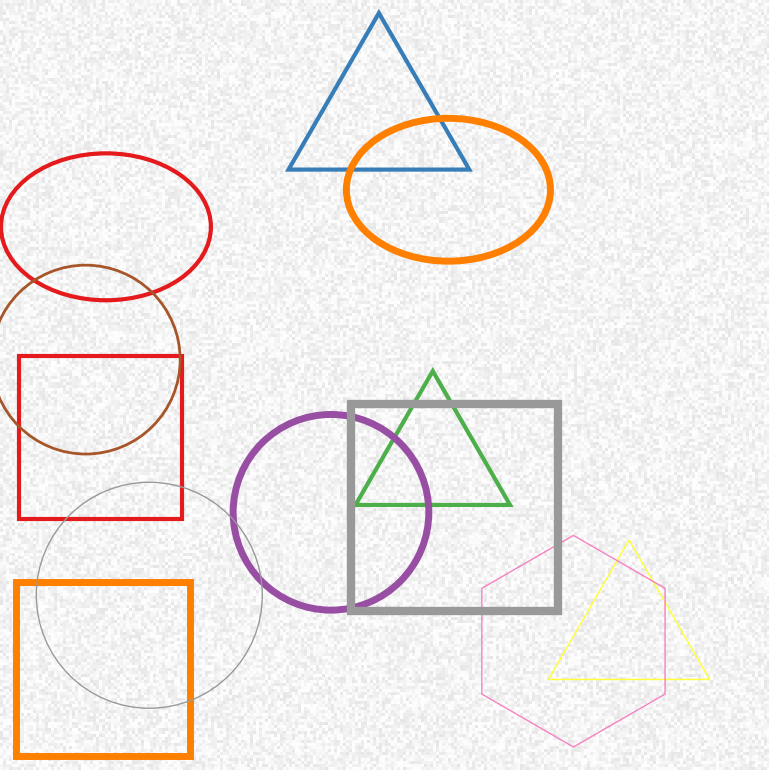[{"shape": "square", "thickness": 1.5, "radius": 0.53, "center": [0.131, 0.432]}, {"shape": "oval", "thickness": 1.5, "radius": 0.68, "center": [0.138, 0.705]}, {"shape": "triangle", "thickness": 1.5, "radius": 0.68, "center": [0.492, 0.848]}, {"shape": "triangle", "thickness": 1.5, "radius": 0.58, "center": [0.562, 0.402]}, {"shape": "circle", "thickness": 2.5, "radius": 0.64, "center": [0.43, 0.335]}, {"shape": "square", "thickness": 2.5, "radius": 0.57, "center": [0.134, 0.131]}, {"shape": "oval", "thickness": 2.5, "radius": 0.66, "center": [0.582, 0.754]}, {"shape": "triangle", "thickness": 0.5, "radius": 0.6, "center": [0.817, 0.178]}, {"shape": "circle", "thickness": 1, "radius": 0.61, "center": [0.111, 0.533]}, {"shape": "hexagon", "thickness": 0.5, "radius": 0.69, "center": [0.745, 0.167]}, {"shape": "square", "thickness": 3, "radius": 0.67, "center": [0.59, 0.341]}, {"shape": "circle", "thickness": 0.5, "radius": 0.73, "center": [0.194, 0.227]}]